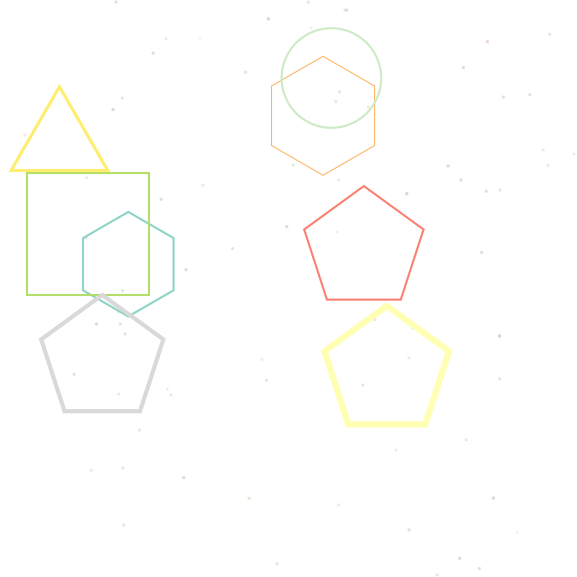[{"shape": "hexagon", "thickness": 1, "radius": 0.45, "center": [0.222, 0.542]}, {"shape": "pentagon", "thickness": 3, "radius": 0.57, "center": [0.67, 0.356]}, {"shape": "pentagon", "thickness": 1, "radius": 0.54, "center": [0.63, 0.568]}, {"shape": "hexagon", "thickness": 0.5, "radius": 0.52, "center": [0.559, 0.799]}, {"shape": "square", "thickness": 1, "radius": 0.53, "center": [0.152, 0.594]}, {"shape": "pentagon", "thickness": 2, "radius": 0.56, "center": [0.177, 0.377]}, {"shape": "circle", "thickness": 1, "radius": 0.43, "center": [0.574, 0.864]}, {"shape": "triangle", "thickness": 1.5, "radius": 0.48, "center": [0.103, 0.752]}]